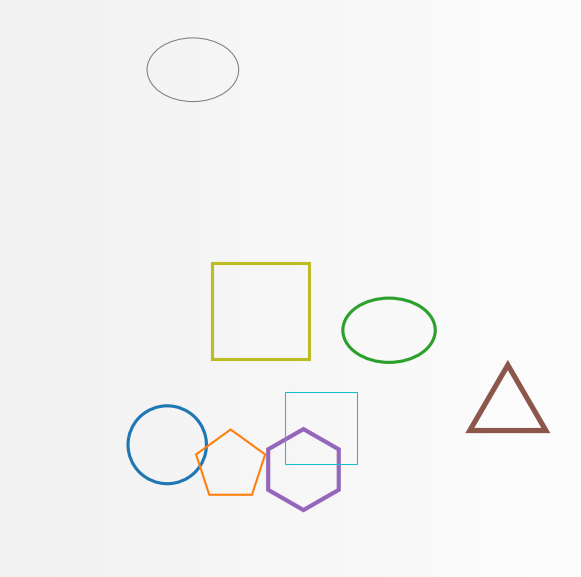[{"shape": "circle", "thickness": 1.5, "radius": 0.34, "center": [0.288, 0.229]}, {"shape": "pentagon", "thickness": 1, "radius": 0.31, "center": [0.397, 0.193]}, {"shape": "oval", "thickness": 1.5, "radius": 0.4, "center": [0.669, 0.427]}, {"shape": "hexagon", "thickness": 2, "radius": 0.35, "center": [0.522, 0.186]}, {"shape": "triangle", "thickness": 2.5, "radius": 0.38, "center": [0.874, 0.291]}, {"shape": "oval", "thickness": 0.5, "radius": 0.39, "center": [0.332, 0.878]}, {"shape": "square", "thickness": 1.5, "radius": 0.42, "center": [0.448, 0.461]}, {"shape": "square", "thickness": 0.5, "radius": 0.31, "center": [0.552, 0.258]}]